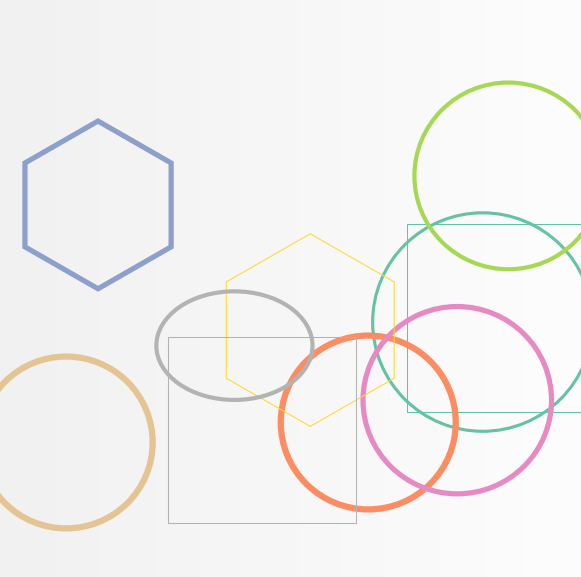[{"shape": "circle", "thickness": 1.5, "radius": 0.95, "center": [0.83, 0.441]}, {"shape": "square", "thickness": 0.5, "radius": 0.81, "center": [0.863, 0.448]}, {"shape": "circle", "thickness": 3, "radius": 0.75, "center": [0.634, 0.268]}, {"shape": "hexagon", "thickness": 2.5, "radius": 0.73, "center": [0.169, 0.644]}, {"shape": "circle", "thickness": 2.5, "radius": 0.81, "center": [0.787, 0.306]}, {"shape": "circle", "thickness": 2, "radius": 0.81, "center": [0.875, 0.695]}, {"shape": "hexagon", "thickness": 0.5, "radius": 0.83, "center": [0.534, 0.428]}, {"shape": "circle", "thickness": 3, "radius": 0.74, "center": [0.114, 0.233]}, {"shape": "oval", "thickness": 2, "radius": 0.67, "center": [0.403, 0.401]}, {"shape": "square", "thickness": 0.5, "radius": 0.81, "center": [0.451, 0.254]}]